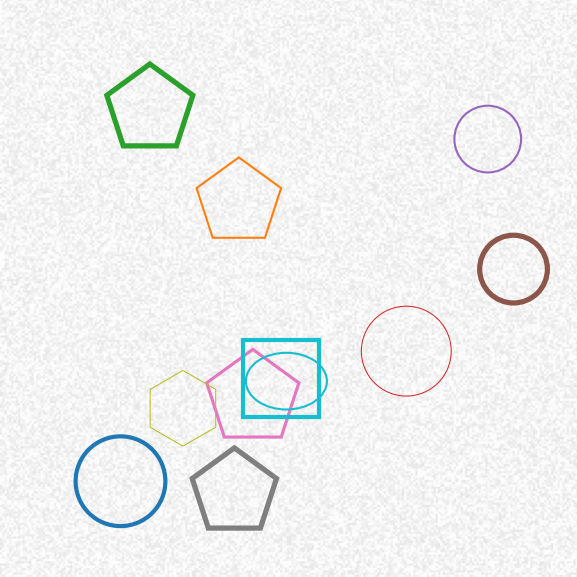[{"shape": "circle", "thickness": 2, "radius": 0.39, "center": [0.209, 0.166]}, {"shape": "pentagon", "thickness": 1, "radius": 0.38, "center": [0.414, 0.65]}, {"shape": "pentagon", "thickness": 2.5, "radius": 0.39, "center": [0.259, 0.81]}, {"shape": "circle", "thickness": 0.5, "radius": 0.39, "center": [0.704, 0.391]}, {"shape": "circle", "thickness": 1, "radius": 0.29, "center": [0.845, 0.758]}, {"shape": "circle", "thickness": 2.5, "radius": 0.29, "center": [0.889, 0.533]}, {"shape": "pentagon", "thickness": 1.5, "radius": 0.42, "center": [0.438, 0.31]}, {"shape": "pentagon", "thickness": 2.5, "radius": 0.38, "center": [0.406, 0.147]}, {"shape": "hexagon", "thickness": 0.5, "radius": 0.33, "center": [0.317, 0.292]}, {"shape": "square", "thickness": 2, "radius": 0.33, "center": [0.486, 0.344]}, {"shape": "oval", "thickness": 1, "radius": 0.35, "center": [0.496, 0.339]}]